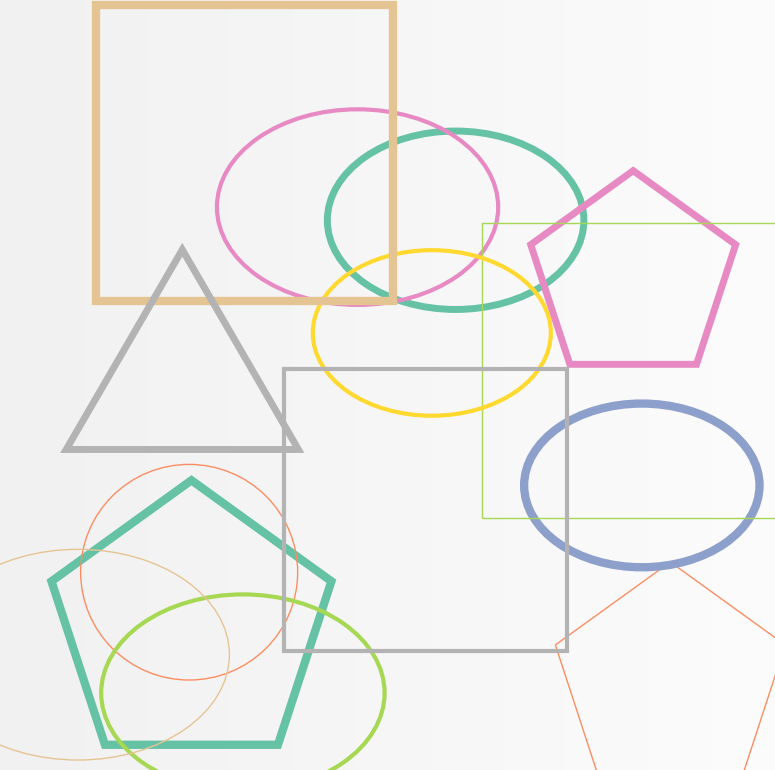[{"shape": "oval", "thickness": 2.5, "radius": 0.83, "center": [0.588, 0.714]}, {"shape": "pentagon", "thickness": 3, "radius": 0.95, "center": [0.247, 0.186]}, {"shape": "circle", "thickness": 0.5, "radius": 0.7, "center": [0.244, 0.257]}, {"shape": "pentagon", "thickness": 0.5, "radius": 0.78, "center": [0.865, 0.114]}, {"shape": "oval", "thickness": 3, "radius": 0.76, "center": [0.828, 0.37]}, {"shape": "pentagon", "thickness": 2.5, "radius": 0.7, "center": [0.817, 0.639]}, {"shape": "oval", "thickness": 1.5, "radius": 0.91, "center": [0.461, 0.731]}, {"shape": "square", "thickness": 0.5, "radius": 0.96, "center": [0.814, 0.519]}, {"shape": "oval", "thickness": 1.5, "radius": 0.91, "center": [0.313, 0.1]}, {"shape": "oval", "thickness": 1.5, "radius": 0.77, "center": [0.557, 0.568]}, {"shape": "square", "thickness": 3, "radius": 0.96, "center": [0.315, 0.801]}, {"shape": "oval", "thickness": 0.5, "radius": 0.98, "center": [0.101, 0.15]}, {"shape": "square", "thickness": 1.5, "radius": 0.92, "center": [0.549, 0.338]}, {"shape": "triangle", "thickness": 2.5, "radius": 0.86, "center": [0.235, 0.503]}]